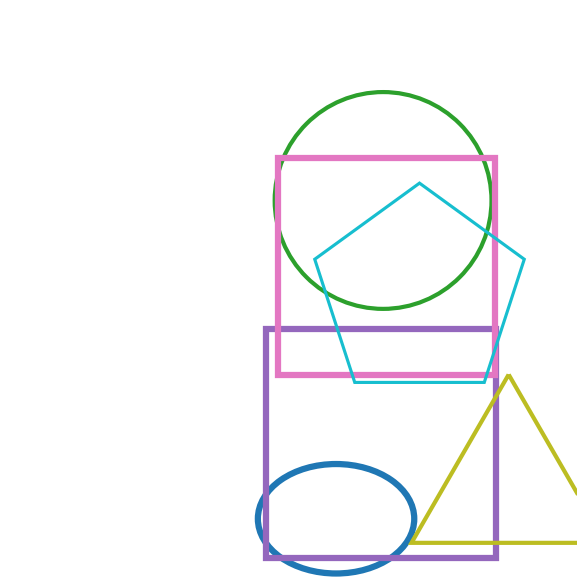[{"shape": "oval", "thickness": 3, "radius": 0.68, "center": [0.582, 0.101]}, {"shape": "circle", "thickness": 2, "radius": 0.94, "center": [0.663, 0.652]}, {"shape": "square", "thickness": 3, "radius": 0.99, "center": [0.66, 0.232]}, {"shape": "square", "thickness": 3, "radius": 0.94, "center": [0.67, 0.537]}, {"shape": "triangle", "thickness": 2, "radius": 0.97, "center": [0.881, 0.156]}, {"shape": "pentagon", "thickness": 1.5, "radius": 0.95, "center": [0.726, 0.491]}]